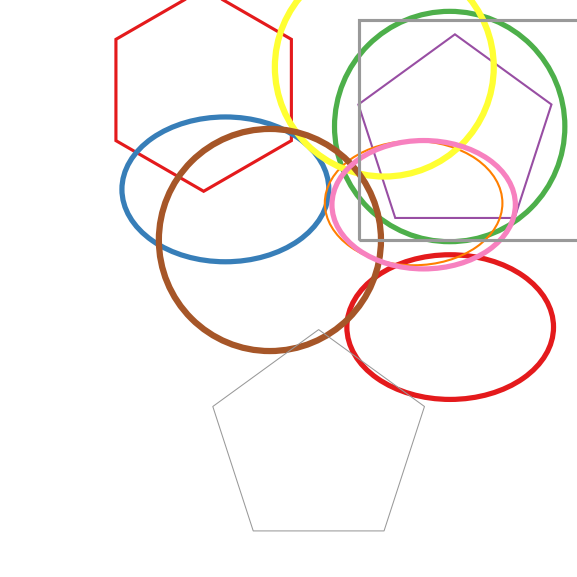[{"shape": "oval", "thickness": 2.5, "radius": 0.89, "center": [0.78, 0.433]}, {"shape": "hexagon", "thickness": 1.5, "radius": 0.88, "center": [0.353, 0.843]}, {"shape": "oval", "thickness": 2.5, "radius": 0.9, "center": [0.39, 0.671]}, {"shape": "circle", "thickness": 2.5, "radius": 1.0, "center": [0.779, 0.78]}, {"shape": "pentagon", "thickness": 1, "radius": 0.88, "center": [0.788, 0.764]}, {"shape": "oval", "thickness": 1, "radius": 0.77, "center": [0.716, 0.647]}, {"shape": "circle", "thickness": 3, "radius": 0.95, "center": [0.665, 0.883]}, {"shape": "circle", "thickness": 3, "radius": 0.96, "center": [0.467, 0.584]}, {"shape": "oval", "thickness": 2.5, "radius": 0.79, "center": [0.734, 0.645]}, {"shape": "pentagon", "thickness": 0.5, "radius": 0.96, "center": [0.552, 0.236]}, {"shape": "square", "thickness": 1.5, "radius": 0.95, "center": [0.812, 0.774]}]